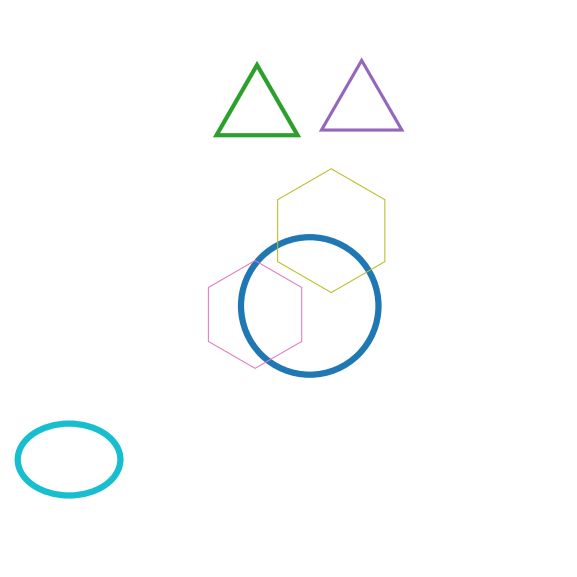[{"shape": "circle", "thickness": 3, "radius": 0.6, "center": [0.536, 0.469]}, {"shape": "triangle", "thickness": 2, "radius": 0.41, "center": [0.445, 0.806]}, {"shape": "triangle", "thickness": 1.5, "radius": 0.4, "center": [0.626, 0.814]}, {"shape": "hexagon", "thickness": 0.5, "radius": 0.47, "center": [0.442, 0.455]}, {"shape": "hexagon", "thickness": 0.5, "radius": 0.54, "center": [0.574, 0.6]}, {"shape": "oval", "thickness": 3, "radius": 0.44, "center": [0.12, 0.203]}]